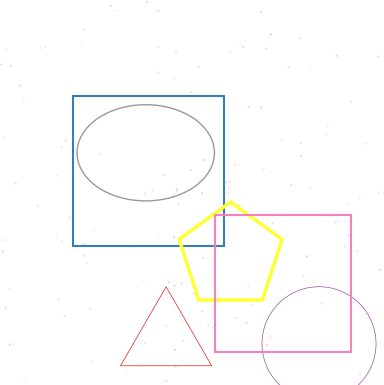[{"shape": "triangle", "thickness": 0.5, "radius": 0.68, "center": [0.431, 0.118]}, {"shape": "square", "thickness": 1.5, "radius": 0.98, "center": [0.386, 0.556]}, {"shape": "circle", "thickness": 0.5, "radius": 0.74, "center": [0.829, 0.107]}, {"shape": "pentagon", "thickness": 2.5, "radius": 0.7, "center": [0.599, 0.335]}, {"shape": "square", "thickness": 1.5, "radius": 0.89, "center": [0.735, 0.264]}, {"shape": "oval", "thickness": 1, "radius": 0.89, "center": [0.379, 0.603]}]